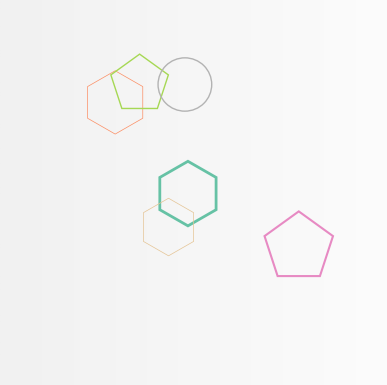[{"shape": "hexagon", "thickness": 2, "radius": 0.42, "center": [0.485, 0.497]}, {"shape": "hexagon", "thickness": 0.5, "radius": 0.41, "center": [0.297, 0.734]}, {"shape": "pentagon", "thickness": 1.5, "radius": 0.46, "center": [0.771, 0.358]}, {"shape": "pentagon", "thickness": 1, "radius": 0.39, "center": [0.36, 0.781]}, {"shape": "hexagon", "thickness": 0.5, "radius": 0.37, "center": [0.435, 0.41]}, {"shape": "circle", "thickness": 1, "radius": 0.35, "center": [0.477, 0.781]}]